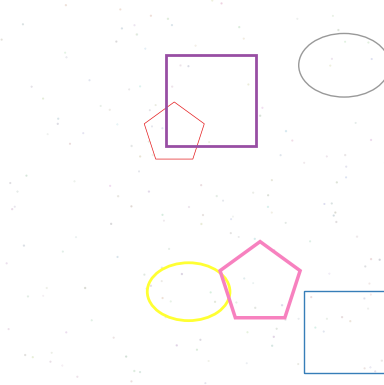[{"shape": "pentagon", "thickness": 0.5, "radius": 0.41, "center": [0.453, 0.653]}, {"shape": "square", "thickness": 1, "radius": 0.53, "center": [0.896, 0.136]}, {"shape": "square", "thickness": 2, "radius": 0.59, "center": [0.548, 0.739]}, {"shape": "oval", "thickness": 2, "radius": 0.54, "center": [0.49, 0.242]}, {"shape": "pentagon", "thickness": 2.5, "radius": 0.55, "center": [0.676, 0.263]}, {"shape": "oval", "thickness": 1, "radius": 0.59, "center": [0.894, 0.831]}]